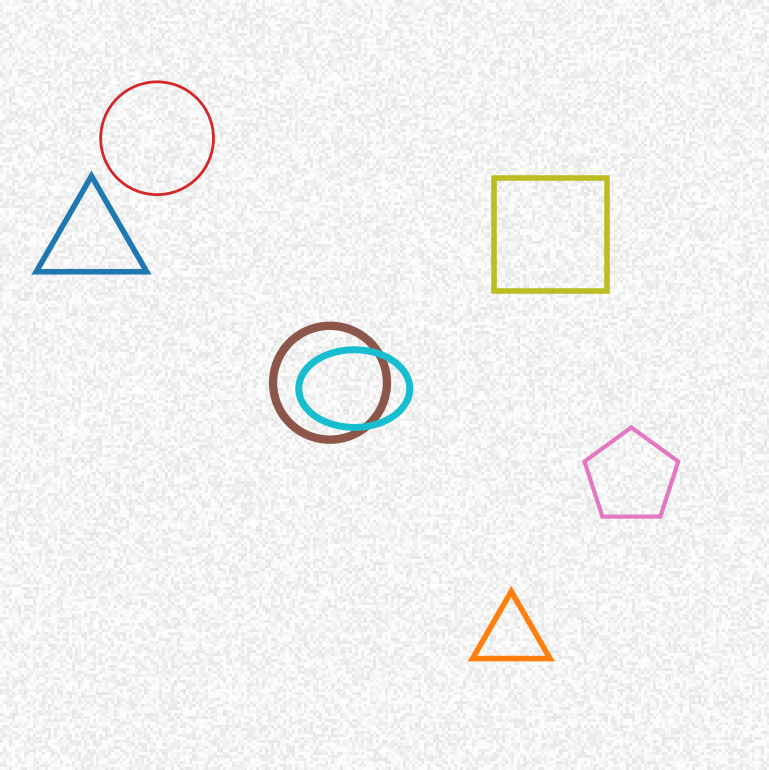[{"shape": "triangle", "thickness": 2, "radius": 0.41, "center": [0.119, 0.688]}, {"shape": "triangle", "thickness": 2, "radius": 0.29, "center": [0.664, 0.174]}, {"shape": "circle", "thickness": 1, "radius": 0.37, "center": [0.204, 0.82]}, {"shape": "circle", "thickness": 3, "radius": 0.37, "center": [0.429, 0.503]}, {"shape": "pentagon", "thickness": 1.5, "radius": 0.32, "center": [0.82, 0.381]}, {"shape": "square", "thickness": 2, "radius": 0.37, "center": [0.715, 0.695]}, {"shape": "oval", "thickness": 2.5, "radius": 0.36, "center": [0.46, 0.495]}]